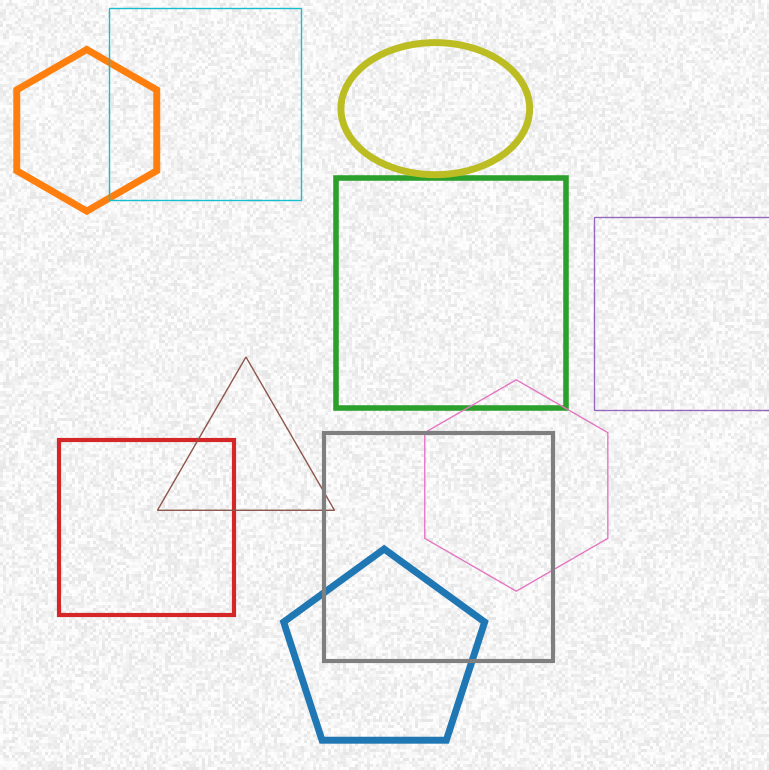[{"shape": "pentagon", "thickness": 2.5, "radius": 0.69, "center": [0.499, 0.15]}, {"shape": "hexagon", "thickness": 2.5, "radius": 0.52, "center": [0.113, 0.831]}, {"shape": "square", "thickness": 2, "radius": 0.75, "center": [0.586, 0.619]}, {"shape": "square", "thickness": 1.5, "radius": 0.57, "center": [0.19, 0.315]}, {"shape": "square", "thickness": 0.5, "radius": 0.63, "center": [0.897, 0.592]}, {"shape": "triangle", "thickness": 0.5, "radius": 0.66, "center": [0.319, 0.404]}, {"shape": "hexagon", "thickness": 0.5, "radius": 0.69, "center": [0.671, 0.369]}, {"shape": "square", "thickness": 1.5, "radius": 0.74, "center": [0.569, 0.29]}, {"shape": "oval", "thickness": 2.5, "radius": 0.61, "center": [0.565, 0.859]}, {"shape": "square", "thickness": 0.5, "radius": 0.62, "center": [0.266, 0.865]}]